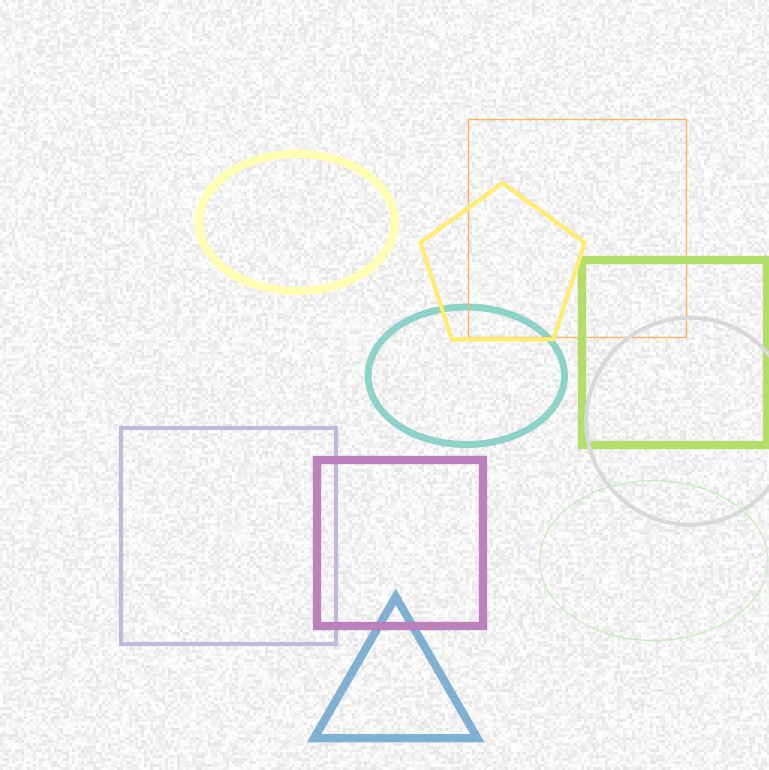[{"shape": "oval", "thickness": 2.5, "radius": 0.64, "center": [0.606, 0.512]}, {"shape": "oval", "thickness": 3, "radius": 0.64, "center": [0.386, 0.711]}, {"shape": "square", "thickness": 1.5, "radius": 0.7, "center": [0.297, 0.304]}, {"shape": "triangle", "thickness": 3, "radius": 0.61, "center": [0.514, 0.103]}, {"shape": "square", "thickness": 0.5, "radius": 0.71, "center": [0.749, 0.704]}, {"shape": "square", "thickness": 3, "radius": 0.6, "center": [0.876, 0.542]}, {"shape": "circle", "thickness": 1.5, "radius": 0.67, "center": [0.896, 0.453]}, {"shape": "square", "thickness": 3, "radius": 0.54, "center": [0.52, 0.295]}, {"shape": "oval", "thickness": 0.5, "radius": 0.74, "center": [0.849, 0.272]}, {"shape": "pentagon", "thickness": 1.5, "radius": 0.56, "center": [0.653, 0.65]}]